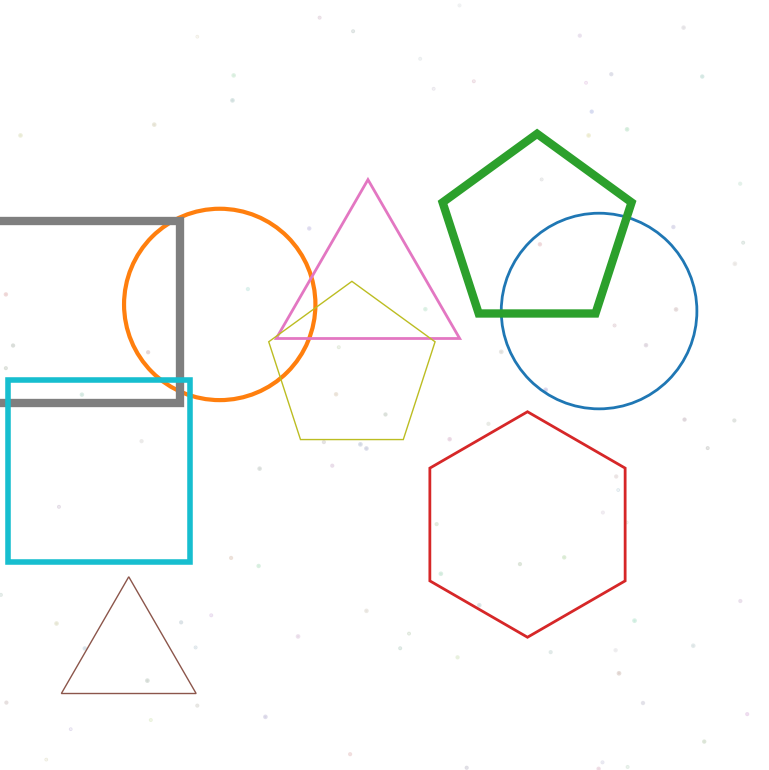[{"shape": "circle", "thickness": 1, "radius": 0.64, "center": [0.778, 0.596]}, {"shape": "circle", "thickness": 1.5, "radius": 0.62, "center": [0.285, 0.605]}, {"shape": "pentagon", "thickness": 3, "radius": 0.65, "center": [0.698, 0.697]}, {"shape": "hexagon", "thickness": 1, "radius": 0.73, "center": [0.685, 0.319]}, {"shape": "triangle", "thickness": 0.5, "radius": 0.51, "center": [0.167, 0.15]}, {"shape": "triangle", "thickness": 1, "radius": 0.69, "center": [0.478, 0.629]}, {"shape": "square", "thickness": 3, "radius": 0.59, "center": [0.115, 0.595]}, {"shape": "pentagon", "thickness": 0.5, "radius": 0.57, "center": [0.457, 0.521]}, {"shape": "square", "thickness": 2, "radius": 0.59, "center": [0.128, 0.388]}]